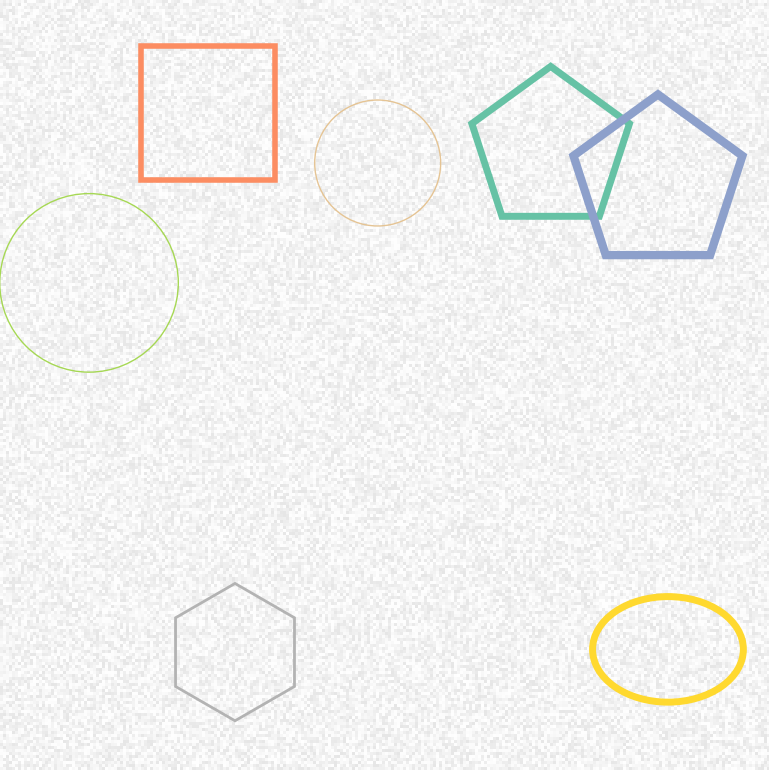[{"shape": "pentagon", "thickness": 2.5, "radius": 0.54, "center": [0.715, 0.806]}, {"shape": "square", "thickness": 2, "radius": 0.43, "center": [0.27, 0.854]}, {"shape": "pentagon", "thickness": 3, "radius": 0.58, "center": [0.854, 0.762]}, {"shape": "circle", "thickness": 0.5, "radius": 0.58, "center": [0.116, 0.633]}, {"shape": "oval", "thickness": 2.5, "radius": 0.49, "center": [0.867, 0.157]}, {"shape": "circle", "thickness": 0.5, "radius": 0.41, "center": [0.49, 0.788]}, {"shape": "hexagon", "thickness": 1, "radius": 0.45, "center": [0.305, 0.153]}]